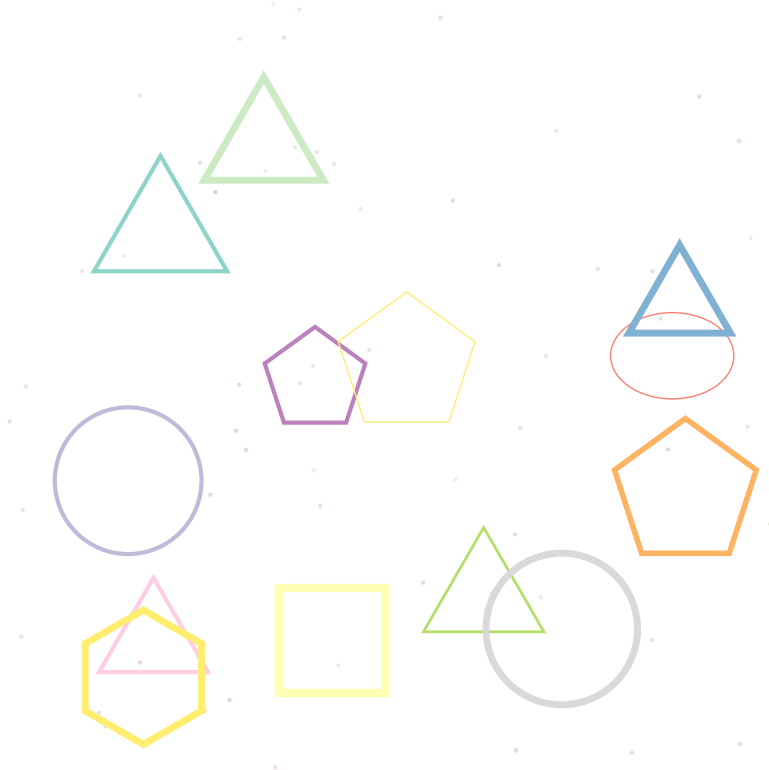[{"shape": "triangle", "thickness": 1.5, "radius": 0.5, "center": [0.208, 0.698]}, {"shape": "square", "thickness": 3, "radius": 0.34, "center": [0.431, 0.169]}, {"shape": "circle", "thickness": 1.5, "radius": 0.48, "center": [0.166, 0.376]}, {"shape": "oval", "thickness": 0.5, "radius": 0.4, "center": [0.873, 0.538]}, {"shape": "triangle", "thickness": 2.5, "radius": 0.38, "center": [0.883, 0.605]}, {"shape": "pentagon", "thickness": 2, "radius": 0.48, "center": [0.89, 0.36]}, {"shape": "triangle", "thickness": 1, "radius": 0.45, "center": [0.628, 0.225]}, {"shape": "triangle", "thickness": 1.5, "radius": 0.41, "center": [0.199, 0.168]}, {"shape": "circle", "thickness": 2.5, "radius": 0.49, "center": [0.73, 0.183]}, {"shape": "pentagon", "thickness": 1.5, "radius": 0.34, "center": [0.409, 0.507]}, {"shape": "triangle", "thickness": 2.5, "radius": 0.45, "center": [0.343, 0.811]}, {"shape": "hexagon", "thickness": 2.5, "radius": 0.44, "center": [0.186, 0.12]}, {"shape": "pentagon", "thickness": 0.5, "radius": 0.47, "center": [0.528, 0.527]}]